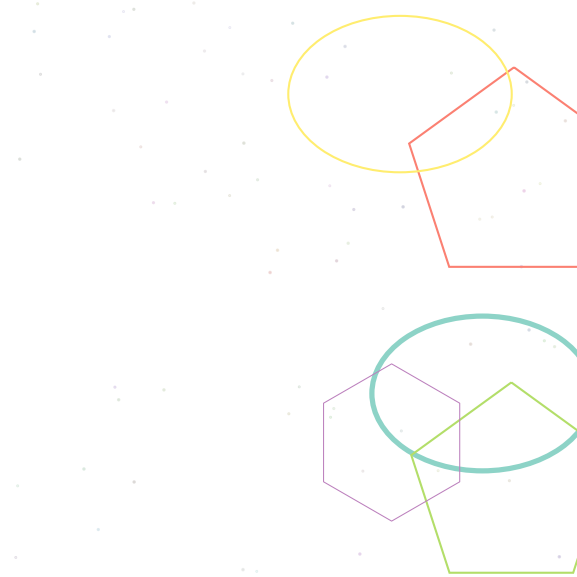[{"shape": "oval", "thickness": 2.5, "radius": 0.96, "center": [0.835, 0.318]}, {"shape": "pentagon", "thickness": 1, "radius": 0.95, "center": [0.89, 0.692]}, {"shape": "pentagon", "thickness": 1, "radius": 0.91, "center": [0.885, 0.155]}, {"shape": "hexagon", "thickness": 0.5, "radius": 0.68, "center": [0.678, 0.233]}, {"shape": "oval", "thickness": 1, "radius": 0.97, "center": [0.693, 0.836]}]